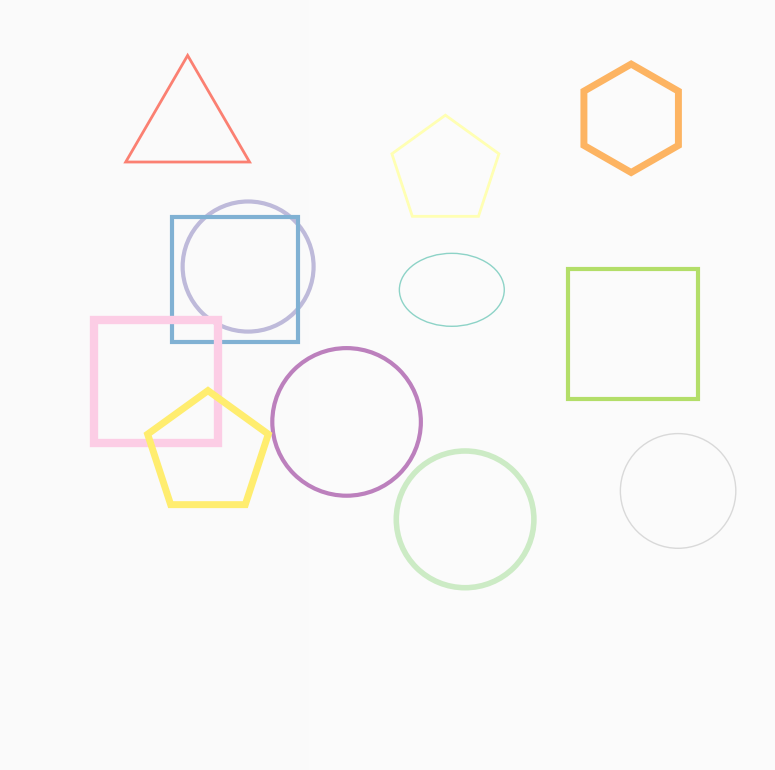[{"shape": "oval", "thickness": 0.5, "radius": 0.34, "center": [0.583, 0.624]}, {"shape": "pentagon", "thickness": 1, "radius": 0.36, "center": [0.575, 0.778]}, {"shape": "circle", "thickness": 1.5, "radius": 0.42, "center": [0.32, 0.654]}, {"shape": "triangle", "thickness": 1, "radius": 0.46, "center": [0.242, 0.836]}, {"shape": "square", "thickness": 1.5, "radius": 0.41, "center": [0.303, 0.637]}, {"shape": "hexagon", "thickness": 2.5, "radius": 0.35, "center": [0.814, 0.846]}, {"shape": "square", "thickness": 1.5, "radius": 0.42, "center": [0.817, 0.567]}, {"shape": "square", "thickness": 3, "radius": 0.4, "center": [0.201, 0.504]}, {"shape": "circle", "thickness": 0.5, "radius": 0.37, "center": [0.875, 0.362]}, {"shape": "circle", "thickness": 1.5, "radius": 0.48, "center": [0.447, 0.452]}, {"shape": "circle", "thickness": 2, "radius": 0.44, "center": [0.6, 0.326]}, {"shape": "pentagon", "thickness": 2.5, "radius": 0.41, "center": [0.268, 0.411]}]